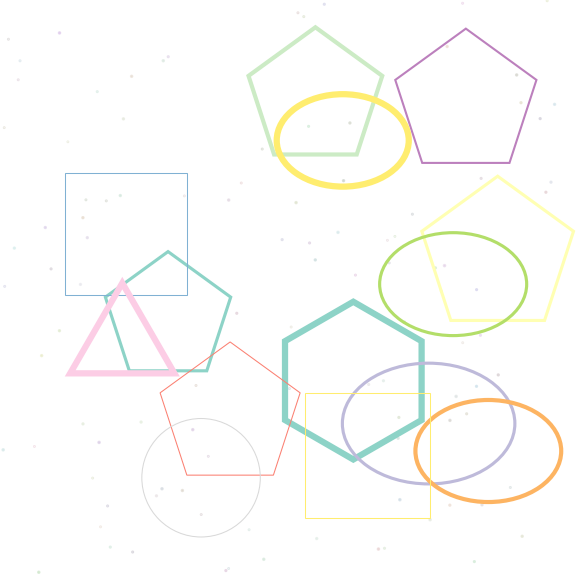[{"shape": "pentagon", "thickness": 1.5, "radius": 0.57, "center": [0.291, 0.449]}, {"shape": "hexagon", "thickness": 3, "radius": 0.68, "center": [0.612, 0.34]}, {"shape": "pentagon", "thickness": 1.5, "radius": 0.69, "center": [0.862, 0.556]}, {"shape": "oval", "thickness": 1.5, "radius": 0.75, "center": [0.742, 0.266]}, {"shape": "pentagon", "thickness": 0.5, "radius": 0.64, "center": [0.398, 0.28]}, {"shape": "square", "thickness": 0.5, "radius": 0.53, "center": [0.219, 0.594]}, {"shape": "oval", "thickness": 2, "radius": 0.63, "center": [0.846, 0.218]}, {"shape": "oval", "thickness": 1.5, "radius": 0.64, "center": [0.785, 0.507]}, {"shape": "triangle", "thickness": 3, "radius": 0.52, "center": [0.212, 0.405]}, {"shape": "circle", "thickness": 0.5, "radius": 0.51, "center": [0.348, 0.172]}, {"shape": "pentagon", "thickness": 1, "radius": 0.64, "center": [0.807, 0.821]}, {"shape": "pentagon", "thickness": 2, "radius": 0.61, "center": [0.546, 0.83]}, {"shape": "square", "thickness": 0.5, "radius": 0.54, "center": [0.636, 0.21]}, {"shape": "oval", "thickness": 3, "radius": 0.57, "center": [0.593, 0.756]}]